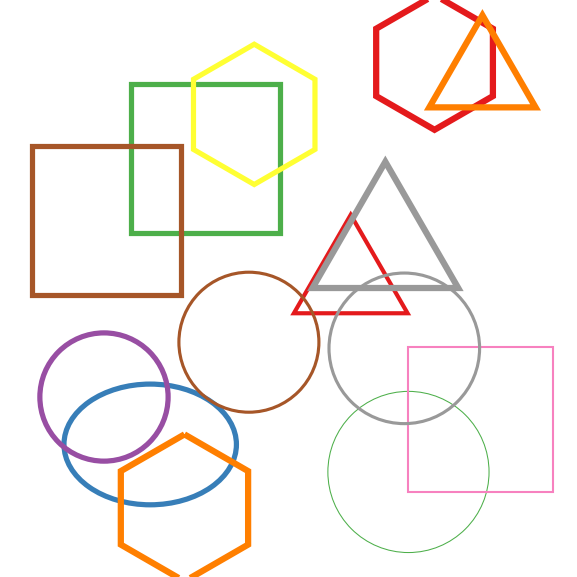[{"shape": "hexagon", "thickness": 3, "radius": 0.58, "center": [0.752, 0.891]}, {"shape": "triangle", "thickness": 2, "radius": 0.57, "center": [0.607, 0.514]}, {"shape": "oval", "thickness": 2.5, "radius": 0.75, "center": [0.26, 0.23]}, {"shape": "square", "thickness": 2.5, "radius": 0.65, "center": [0.356, 0.725]}, {"shape": "circle", "thickness": 0.5, "radius": 0.7, "center": [0.707, 0.182]}, {"shape": "circle", "thickness": 2.5, "radius": 0.56, "center": [0.18, 0.312]}, {"shape": "triangle", "thickness": 3, "radius": 0.53, "center": [0.835, 0.866]}, {"shape": "hexagon", "thickness": 3, "radius": 0.64, "center": [0.319, 0.12]}, {"shape": "hexagon", "thickness": 2.5, "radius": 0.61, "center": [0.44, 0.801]}, {"shape": "circle", "thickness": 1.5, "radius": 0.61, "center": [0.431, 0.407]}, {"shape": "square", "thickness": 2.5, "radius": 0.64, "center": [0.184, 0.617]}, {"shape": "square", "thickness": 1, "radius": 0.63, "center": [0.832, 0.272]}, {"shape": "circle", "thickness": 1.5, "radius": 0.65, "center": [0.7, 0.396]}, {"shape": "triangle", "thickness": 3, "radius": 0.73, "center": [0.667, 0.573]}]